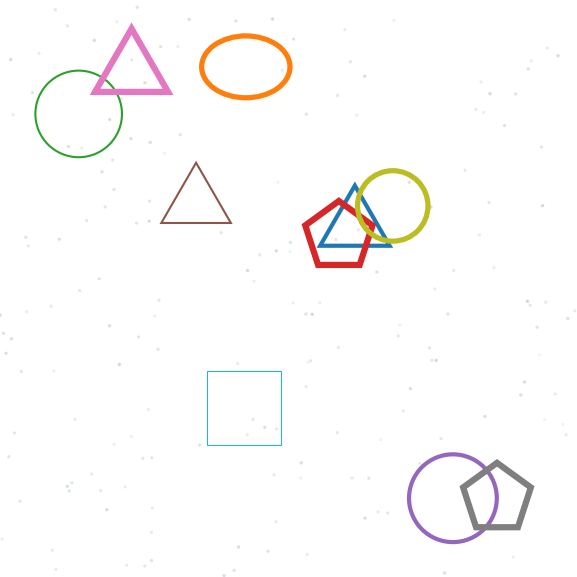[{"shape": "triangle", "thickness": 2, "radius": 0.35, "center": [0.614, 0.608]}, {"shape": "oval", "thickness": 2.5, "radius": 0.38, "center": [0.426, 0.883]}, {"shape": "circle", "thickness": 1, "radius": 0.37, "center": [0.136, 0.802]}, {"shape": "pentagon", "thickness": 3, "radius": 0.31, "center": [0.587, 0.59]}, {"shape": "circle", "thickness": 2, "radius": 0.38, "center": [0.784, 0.136]}, {"shape": "triangle", "thickness": 1, "radius": 0.35, "center": [0.34, 0.648]}, {"shape": "triangle", "thickness": 3, "radius": 0.37, "center": [0.228, 0.877]}, {"shape": "pentagon", "thickness": 3, "radius": 0.31, "center": [0.861, 0.136]}, {"shape": "circle", "thickness": 2.5, "radius": 0.3, "center": [0.68, 0.643]}, {"shape": "square", "thickness": 0.5, "radius": 0.32, "center": [0.423, 0.293]}]